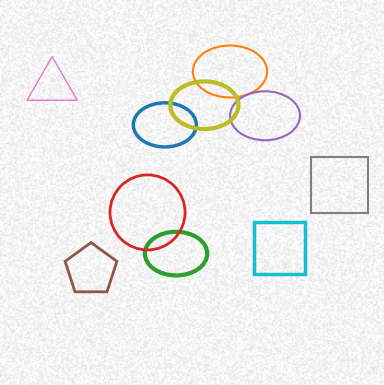[{"shape": "oval", "thickness": 2.5, "radius": 0.41, "center": [0.428, 0.676]}, {"shape": "oval", "thickness": 1.5, "radius": 0.48, "center": [0.597, 0.814]}, {"shape": "oval", "thickness": 3, "radius": 0.4, "center": [0.457, 0.341]}, {"shape": "circle", "thickness": 2, "radius": 0.49, "center": [0.383, 0.448]}, {"shape": "oval", "thickness": 1.5, "radius": 0.45, "center": [0.688, 0.699]}, {"shape": "pentagon", "thickness": 2, "radius": 0.35, "center": [0.236, 0.299]}, {"shape": "triangle", "thickness": 1, "radius": 0.38, "center": [0.135, 0.777]}, {"shape": "square", "thickness": 1.5, "radius": 0.37, "center": [0.882, 0.52]}, {"shape": "oval", "thickness": 3, "radius": 0.44, "center": [0.531, 0.727]}, {"shape": "square", "thickness": 2.5, "radius": 0.34, "center": [0.726, 0.355]}]